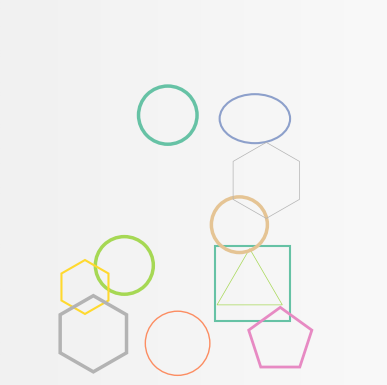[{"shape": "circle", "thickness": 2.5, "radius": 0.38, "center": [0.433, 0.701]}, {"shape": "square", "thickness": 1.5, "radius": 0.48, "center": [0.652, 0.264]}, {"shape": "circle", "thickness": 1, "radius": 0.42, "center": [0.458, 0.108]}, {"shape": "oval", "thickness": 1.5, "radius": 0.45, "center": [0.658, 0.692]}, {"shape": "pentagon", "thickness": 2, "radius": 0.43, "center": [0.723, 0.116]}, {"shape": "triangle", "thickness": 0.5, "radius": 0.49, "center": [0.644, 0.257]}, {"shape": "circle", "thickness": 2.5, "radius": 0.37, "center": [0.321, 0.311]}, {"shape": "hexagon", "thickness": 1.5, "radius": 0.35, "center": [0.219, 0.255]}, {"shape": "circle", "thickness": 2.5, "radius": 0.36, "center": [0.618, 0.416]}, {"shape": "hexagon", "thickness": 0.5, "radius": 0.49, "center": [0.687, 0.531]}, {"shape": "hexagon", "thickness": 2.5, "radius": 0.49, "center": [0.241, 0.133]}]